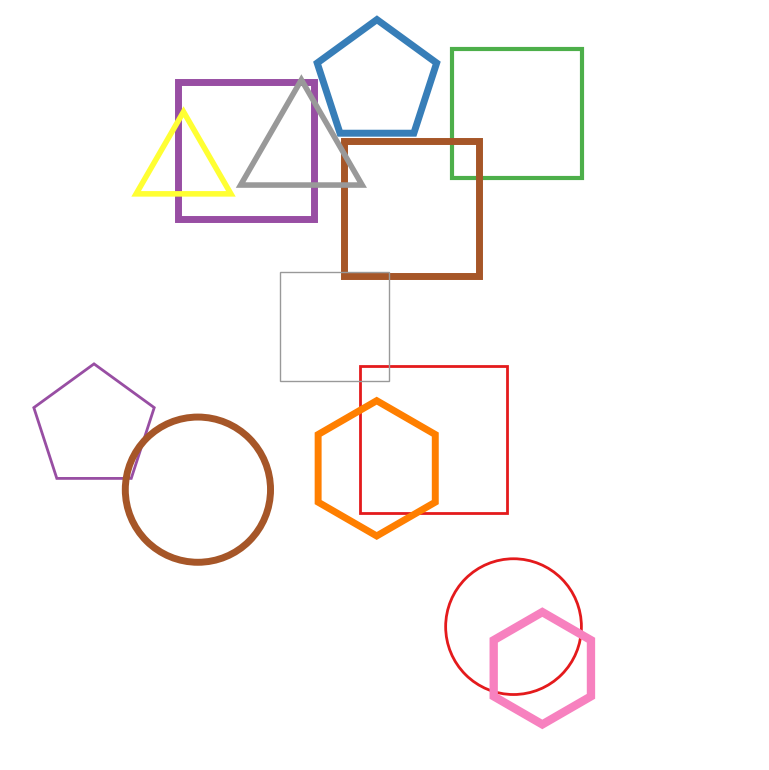[{"shape": "circle", "thickness": 1, "radius": 0.44, "center": [0.667, 0.186]}, {"shape": "square", "thickness": 1, "radius": 0.48, "center": [0.563, 0.429]}, {"shape": "pentagon", "thickness": 2.5, "radius": 0.41, "center": [0.49, 0.893]}, {"shape": "square", "thickness": 1.5, "radius": 0.42, "center": [0.672, 0.853]}, {"shape": "pentagon", "thickness": 1, "radius": 0.41, "center": [0.122, 0.445]}, {"shape": "square", "thickness": 2.5, "radius": 0.44, "center": [0.32, 0.805]}, {"shape": "hexagon", "thickness": 2.5, "radius": 0.44, "center": [0.489, 0.392]}, {"shape": "triangle", "thickness": 2, "radius": 0.36, "center": [0.238, 0.784]}, {"shape": "circle", "thickness": 2.5, "radius": 0.47, "center": [0.257, 0.364]}, {"shape": "square", "thickness": 2.5, "radius": 0.44, "center": [0.534, 0.729]}, {"shape": "hexagon", "thickness": 3, "radius": 0.36, "center": [0.704, 0.132]}, {"shape": "square", "thickness": 0.5, "radius": 0.35, "center": [0.435, 0.576]}, {"shape": "triangle", "thickness": 2, "radius": 0.46, "center": [0.391, 0.805]}]